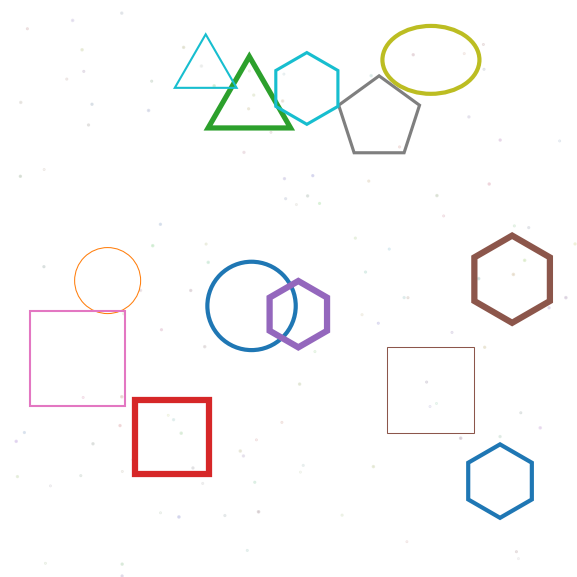[{"shape": "hexagon", "thickness": 2, "radius": 0.32, "center": [0.866, 0.166]}, {"shape": "circle", "thickness": 2, "radius": 0.38, "center": [0.436, 0.469]}, {"shape": "circle", "thickness": 0.5, "radius": 0.29, "center": [0.186, 0.513]}, {"shape": "triangle", "thickness": 2.5, "radius": 0.41, "center": [0.432, 0.819]}, {"shape": "square", "thickness": 3, "radius": 0.32, "center": [0.297, 0.242]}, {"shape": "hexagon", "thickness": 3, "radius": 0.29, "center": [0.517, 0.455]}, {"shape": "hexagon", "thickness": 3, "radius": 0.38, "center": [0.887, 0.516]}, {"shape": "square", "thickness": 0.5, "radius": 0.37, "center": [0.745, 0.324]}, {"shape": "square", "thickness": 1, "radius": 0.41, "center": [0.134, 0.378]}, {"shape": "pentagon", "thickness": 1.5, "radius": 0.37, "center": [0.656, 0.794]}, {"shape": "oval", "thickness": 2, "radius": 0.42, "center": [0.746, 0.895]}, {"shape": "hexagon", "thickness": 1.5, "radius": 0.31, "center": [0.531, 0.846]}, {"shape": "triangle", "thickness": 1, "radius": 0.31, "center": [0.356, 0.878]}]